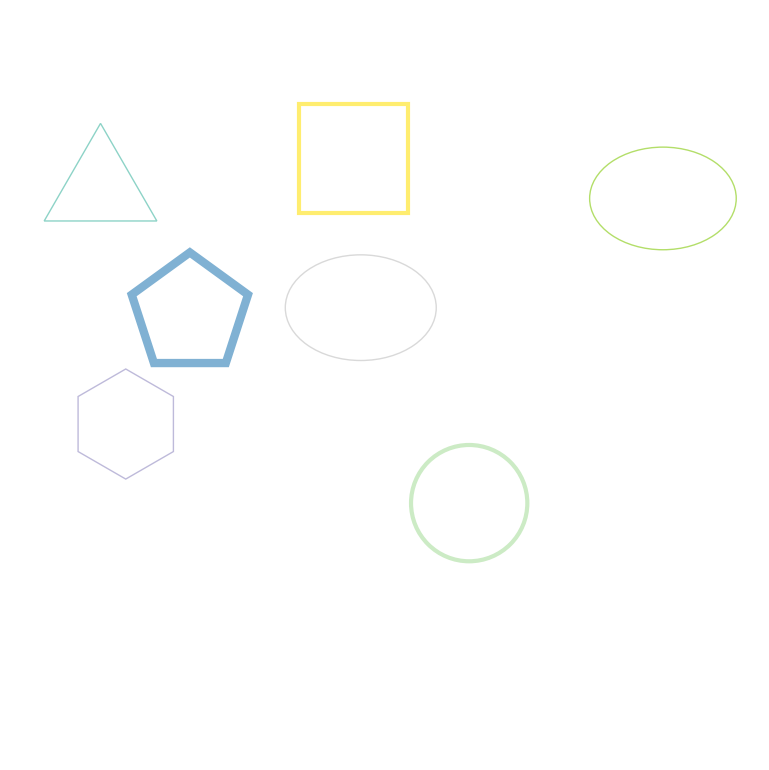[{"shape": "triangle", "thickness": 0.5, "radius": 0.42, "center": [0.131, 0.755]}, {"shape": "hexagon", "thickness": 0.5, "radius": 0.36, "center": [0.163, 0.449]}, {"shape": "pentagon", "thickness": 3, "radius": 0.4, "center": [0.247, 0.593]}, {"shape": "oval", "thickness": 0.5, "radius": 0.48, "center": [0.861, 0.742]}, {"shape": "oval", "thickness": 0.5, "radius": 0.49, "center": [0.469, 0.6]}, {"shape": "circle", "thickness": 1.5, "radius": 0.38, "center": [0.609, 0.347]}, {"shape": "square", "thickness": 1.5, "radius": 0.35, "center": [0.459, 0.794]}]